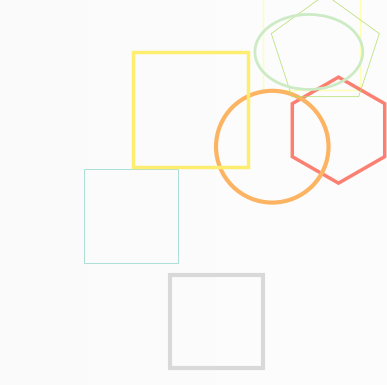[{"shape": "square", "thickness": 0.5, "radius": 0.61, "center": [0.338, 0.438]}, {"shape": "square", "thickness": 1, "radius": 0.63, "center": [0.804, 0.89]}, {"shape": "hexagon", "thickness": 2.5, "radius": 0.69, "center": [0.874, 0.662]}, {"shape": "circle", "thickness": 3, "radius": 0.73, "center": [0.703, 0.619]}, {"shape": "pentagon", "thickness": 0.5, "radius": 0.73, "center": [0.839, 0.867]}, {"shape": "square", "thickness": 3, "radius": 0.6, "center": [0.558, 0.165]}, {"shape": "oval", "thickness": 2, "radius": 0.7, "center": [0.797, 0.865]}, {"shape": "square", "thickness": 2.5, "radius": 0.74, "center": [0.491, 0.716]}]